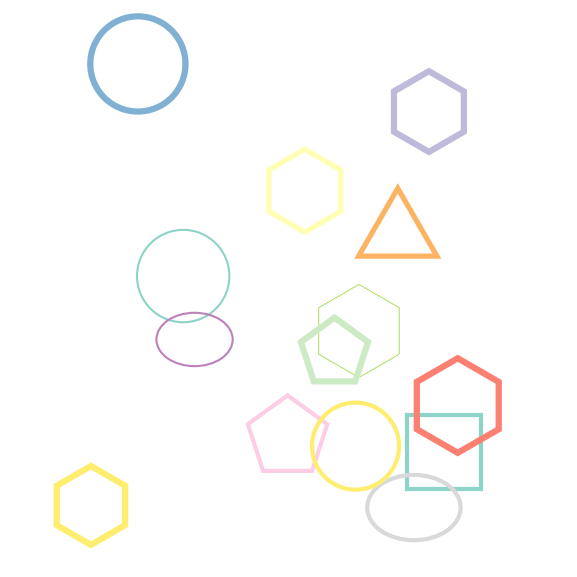[{"shape": "square", "thickness": 2, "radius": 0.32, "center": [0.769, 0.217]}, {"shape": "circle", "thickness": 1, "radius": 0.4, "center": [0.317, 0.521]}, {"shape": "hexagon", "thickness": 2.5, "radius": 0.36, "center": [0.528, 0.669]}, {"shape": "hexagon", "thickness": 3, "radius": 0.35, "center": [0.743, 0.806]}, {"shape": "hexagon", "thickness": 3, "radius": 0.41, "center": [0.793, 0.297]}, {"shape": "circle", "thickness": 3, "radius": 0.41, "center": [0.239, 0.888]}, {"shape": "triangle", "thickness": 2.5, "radius": 0.39, "center": [0.689, 0.595]}, {"shape": "hexagon", "thickness": 0.5, "radius": 0.4, "center": [0.622, 0.426]}, {"shape": "pentagon", "thickness": 2, "radius": 0.36, "center": [0.498, 0.242]}, {"shape": "oval", "thickness": 2, "radius": 0.4, "center": [0.717, 0.12]}, {"shape": "oval", "thickness": 1, "radius": 0.33, "center": [0.337, 0.411]}, {"shape": "pentagon", "thickness": 3, "radius": 0.31, "center": [0.579, 0.388]}, {"shape": "hexagon", "thickness": 3, "radius": 0.34, "center": [0.157, 0.124]}, {"shape": "circle", "thickness": 2, "radius": 0.38, "center": [0.616, 0.227]}]